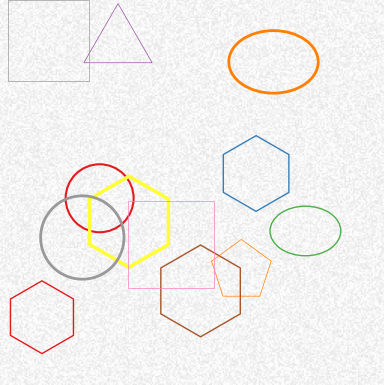[{"shape": "hexagon", "thickness": 1, "radius": 0.47, "center": [0.109, 0.176]}, {"shape": "circle", "thickness": 1.5, "radius": 0.44, "center": [0.259, 0.485]}, {"shape": "hexagon", "thickness": 1, "radius": 0.49, "center": [0.665, 0.549]}, {"shape": "oval", "thickness": 1, "radius": 0.46, "center": [0.793, 0.4]}, {"shape": "triangle", "thickness": 0.5, "radius": 0.51, "center": [0.307, 0.888]}, {"shape": "pentagon", "thickness": 0.5, "radius": 0.41, "center": [0.627, 0.297]}, {"shape": "oval", "thickness": 2, "radius": 0.58, "center": [0.71, 0.839]}, {"shape": "hexagon", "thickness": 2.5, "radius": 0.59, "center": [0.335, 0.424]}, {"shape": "hexagon", "thickness": 1, "radius": 0.6, "center": [0.521, 0.244]}, {"shape": "square", "thickness": 0.5, "radius": 0.56, "center": [0.444, 0.364]}, {"shape": "circle", "thickness": 2, "radius": 0.54, "center": [0.214, 0.383]}, {"shape": "square", "thickness": 0.5, "radius": 0.52, "center": [0.126, 0.895]}]